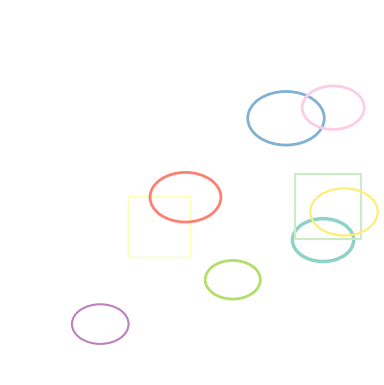[{"shape": "oval", "thickness": 2.5, "radius": 0.4, "center": [0.839, 0.376]}, {"shape": "square", "thickness": 1, "radius": 0.4, "center": [0.413, 0.411]}, {"shape": "oval", "thickness": 2, "radius": 0.46, "center": [0.482, 0.488]}, {"shape": "oval", "thickness": 2, "radius": 0.5, "center": [0.743, 0.693]}, {"shape": "oval", "thickness": 2, "radius": 0.36, "center": [0.605, 0.273]}, {"shape": "oval", "thickness": 2, "radius": 0.4, "center": [0.866, 0.72]}, {"shape": "oval", "thickness": 1.5, "radius": 0.37, "center": [0.26, 0.158]}, {"shape": "square", "thickness": 1.5, "radius": 0.43, "center": [0.852, 0.464]}, {"shape": "oval", "thickness": 1.5, "radius": 0.44, "center": [0.894, 0.45]}]